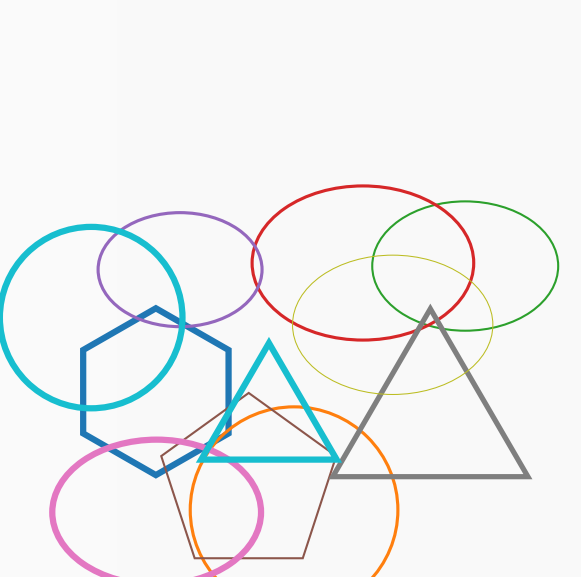[{"shape": "hexagon", "thickness": 3, "radius": 0.72, "center": [0.268, 0.321]}, {"shape": "circle", "thickness": 1.5, "radius": 0.89, "center": [0.506, 0.116]}, {"shape": "oval", "thickness": 1, "radius": 0.8, "center": [0.8, 0.538]}, {"shape": "oval", "thickness": 1.5, "radius": 0.95, "center": [0.624, 0.544]}, {"shape": "oval", "thickness": 1.5, "radius": 0.71, "center": [0.31, 0.532]}, {"shape": "pentagon", "thickness": 1, "radius": 0.79, "center": [0.428, 0.16]}, {"shape": "oval", "thickness": 3, "radius": 0.9, "center": [0.27, 0.112]}, {"shape": "triangle", "thickness": 2.5, "radius": 0.97, "center": [0.74, 0.271]}, {"shape": "oval", "thickness": 0.5, "radius": 0.86, "center": [0.676, 0.437]}, {"shape": "triangle", "thickness": 3, "radius": 0.67, "center": [0.463, 0.271]}, {"shape": "circle", "thickness": 3, "radius": 0.79, "center": [0.157, 0.449]}]